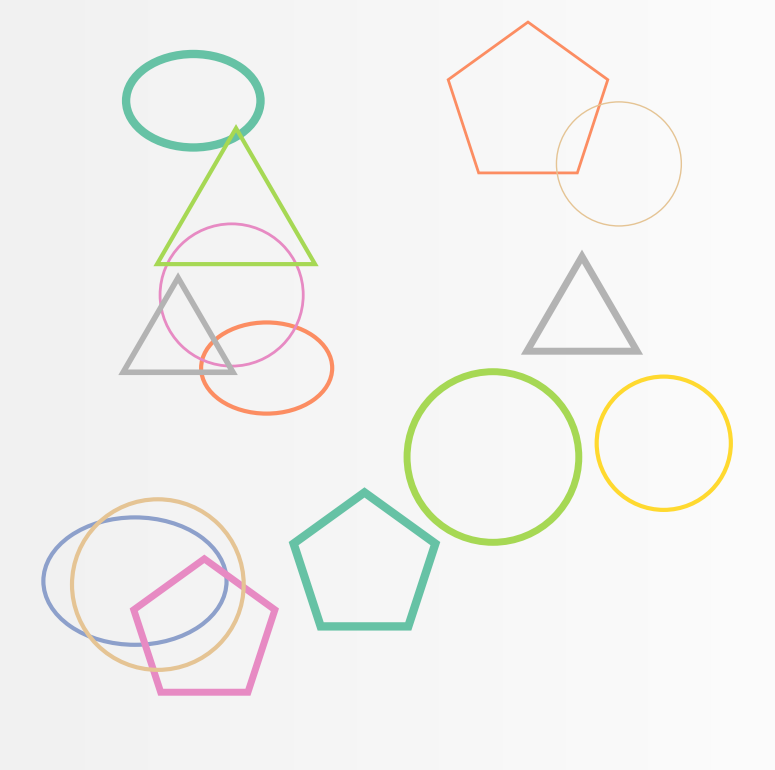[{"shape": "oval", "thickness": 3, "radius": 0.43, "center": [0.249, 0.869]}, {"shape": "pentagon", "thickness": 3, "radius": 0.48, "center": [0.47, 0.264]}, {"shape": "pentagon", "thickness": 1, "radius": 0.54, "center": [0.681, 0.863]}, {"shape": "oval", "thickness": 1.5, "radius": 0.42, "center": [0.344, 0.522]}, {"shape": "oval", "thickness": 1.5, "radius": 0.59, "center": [0.174, 0.245]}, {"shape": "circle", "thickness": 1, "radius": 0.46, "center": [0.299, 0.617]}, {"shape": "pentagon", "thickness": 2.5, "radius": 0.48, "center": [0.264, 0.178]}, {"shape": "triangle", "thickness": 1.5, "radius": 0.59, "center": [0.305, 0.716]}, {"shape": "circle", "thickness": 2.5, "radius": 0.55, "center": [0.636, 0.406]}, {"shape": "circle", "thickness": 1.5, "radius": 0.43, "center": [0.856, 0.424]}, {"shape": "circle", "thickness": 1.5, "radius": 0.55, "center": [0.204, 0.241]}, {"shape": "circle", "thickness": 0.5, "radius": 0.4, "center": [0.799, 0.787]}, {"shape": "triangle", "thickness": 2.5, "radius": 0.41, "center": [0.751, 0.585]}, {"shape": "triangle", "thickness": 2, "radius": 0.41, "center": [0.23, 0.557]}]